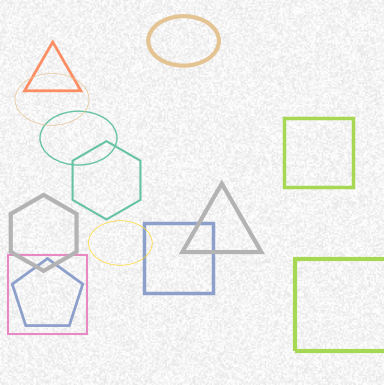[{"shape": "hexagon", "thickness": 1.5, "radius": 0.51, "center": [0.277, 0.532]}, {"shape": "oval", "thickness": 1, "radius": 0.5, "center": [0.204, 0.641]}, {"shape": "triangle", "thickness": 2, "radius": 0.42, "center": [0.137, 0.806]}, {"shape": "pentagon", "thickness": 2, "radius": 0.48, "center": [0.123, 0.232]}, {"shape": "square", "thickness": 2.5, "radius": 0.45, "center": [0.464, 0.33]}, {"shape": "square", "thickness": 1.5, "radius": 0.51, "center": [0.123, 0.234]}, {"shape": "square", "thickness": 2.5, "radius": 0.45, "center": [0.827, 0.605]}, {"shape": "square", "thickness": 3, "radius": 0.6, "center": [0.886, 0.208]}, {"shape": "oval", "thickness": 0.5, "radius": 0.41, "center": [0.313, 0.369]}, {"shape": "oval", "thickness": 3, "radius": 0.46, "center": [0.477, 0.894]}, {"shape": "oval", "thickness": 0.5, "radius": 0.48, "center": [0.135, 0.742]}, {"shape": "hexagon", "thickness": 3, "radius": 0.49, "center": [0.113, 0.395]}, {"shape": "triangle", "thickness": 3, "radius": 0.59, "center": [0.576, 0.405]}]